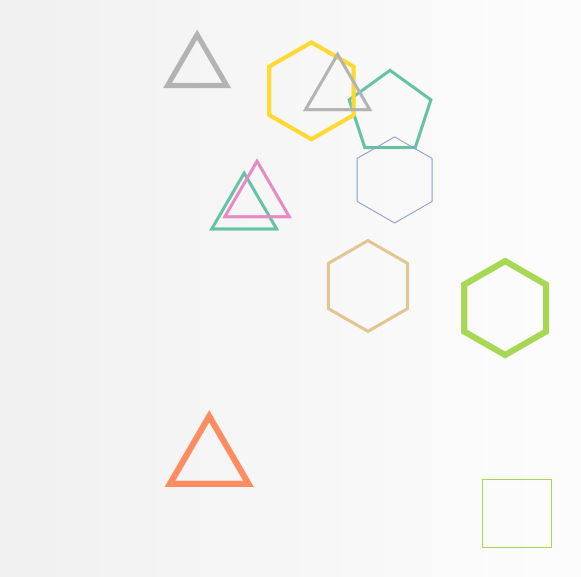[{"shape": "triangle", "thickness": 1.5, "radius": 0.32, "center": [0.42, 0.635]}, {"shape": "pentagon", "thickness": 1.5, "radius": 0.37, "center": [0.671, 0.803]}, {"shape": "triangle", "thickness": 3, "radius": 0.39, "center": [0.36, 0.2]}, {"shape": "hexagon", "thickness": 0.5, "radius": 0.37, "center": [0.679, 0.688]}, {"shape": "triangle", "thickness": 1.5, "radius": 0.32, "center": [0.442, 0.656]}, {"shape": "hexagon", "thickness": 3, "radius": 0.41, "center": [0.869, 0.466]}, {"shape": "square", "thickness": 0.5, "radius": 0.3, "center": [0.889, 0.111]}, {"shape": "hexagon", "thickness": 2, "radius": 0.42, "center": [0.536, 0.842]}, {"shape": "hexagon", "thickness": 1.5, "radius": 0.39, "center": [0.633, 0.504]}, {"shape": "triangle", "thickness": 1.5, "radius": 0.32, "center": [0.581, 0.841]}, {"shape": "triangle", "thickness": 2.5, "radius": 0.29, "center": [0.339, 0.88]}]